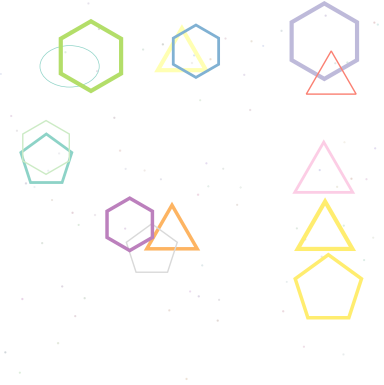[{"shape": "oval", "thickness": 0.5, "radius": 0.38, "center": [0.181, 0.828]}, {"shape": "pentagon", "thickness": 2, "radius": 0.35, "center": [0.12, 0.582]}, {"shape": "triangle", "thickness": 3, "radius": 0.36, "center": [0.473, 0.854]}, {"shape": "hexagon", "thickness": 3, "radius": 0.49, "center": [0.842, 0.893]}, {"shape": "triangle", "thickness": 1, "radius": 0.37, "center": [0.86, 0.793]}, {"shape": "hexagon", "thickness": 2, "radius": 0.34, "center": [0.509, 0.867]}, {"shape": "triangle", "thickness": 2.5, "radius": 0.38, "center": [0.447, 0.392]}, {"shape": "hexagon", "thickness": 3, "radius": 0.45, "center": [0.236, 0.854]}, {"shape": "triangle", "thickness": 2, "radius": 0.44, "center": [0.841, 0.544]}, {"shape": "pentagon", "thickness": 1, "radius": 0.35, "center": [0.394, 0.349]}, {"shape": "hexagon", "thickness": 2.5, "radius": 0.34, "center": [0.337, 0.417]}, {"shape": "hexagon", "thickness": 1, "radius": 0.35, "center": [0.12, 0.617]}, {"shape": "triangle", "thickness": 3, "radius": 0.41, "center": [0.844, 0.394]}, {"shape": "pentagon", "thickness": 2.5, "radius": 0.45, "center": [0.853, 0.248]}]